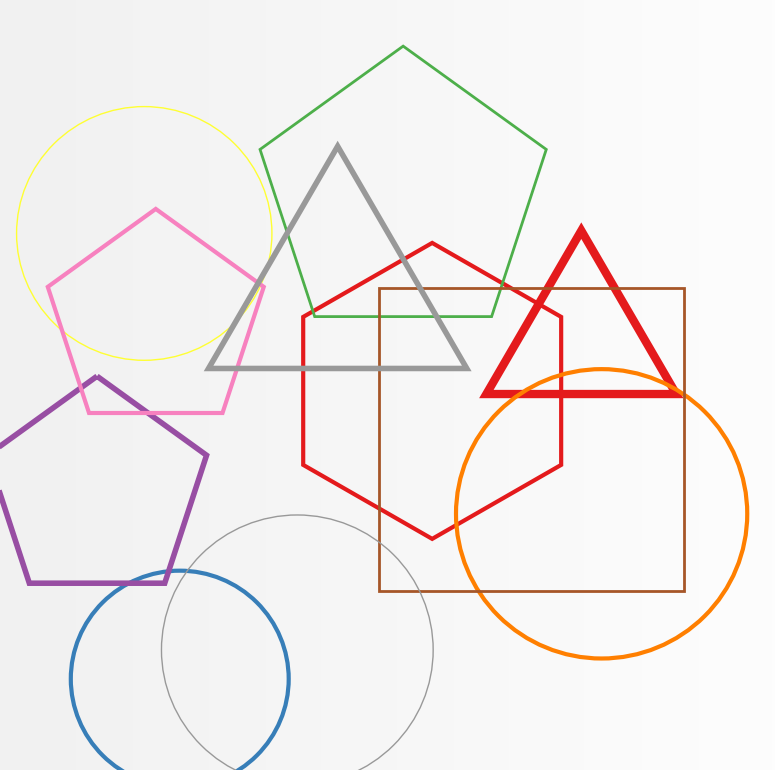[{"shape": "triangle", "thickness": 3, "radius": 0.71, "center": [0.75, 0.559]}, {"shape": "hexagon", "thickness": 1.5, "radius": 0.96, "center": [0.558, 0.492]}, {"shape": "circle", "thickness": 1.5, "radius": 0.7, "center": [0.232, 0.118]}, {"shape": "pentagon", "thickness": 1, "radius": 0.97, "center": [0.52, 0.746]}, {"shape": "pentagon", "thickness": 2, "radius": 0.74, "center": [0.125, 0.363]}, {"shape": "circle", "thickness": 1.5, "radius": 0.94, "center": [0.776, 0.333]}, {"shape": "circle", "thickness": 0.5, "radius": 0.82, "center": [0.186, 0.697]}, {"shape": "square", "thickness": 1, "radius": 0.99, "center": [0.686, 0.429]}, {"shape": "pentagon", "thickness": 1.5, "radius": 0.73, "center": [0.201, 0.582]}, {"shape": "triangle", "thickness": 2, "radius": 0.96, "center": [0.436, 0.618]}, {"shape": "circle", "thickness": 0.5, "radius": 0.88, "center": [0.384, 0.156]}]